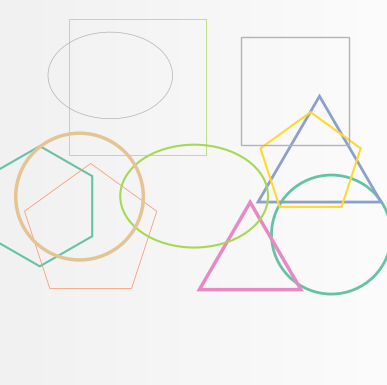[{"shape": "circle", "thickness": 2, "radius": 0.77, "center": [0.855, 0.391]}, {"shape": "hexagon", "thickness": 1.5, "radius": 0.78, "center": [0.103, 0.464]}, {"shape": "pentagon", "thickness": 0.5, "radius": 0.9, "center": [0.234, 0.396]}, {"shape": "triangle", "thickness": 2, "radius": 0.92, "center": [0.825, 0.567]}, {"shape": "triangle", "thickness": 2.5, "radius": 0.76, "center": [0.646, 0.323]}, {"shape": "oval", "thickness": 1.5, "radius": 0.95, "center": [0.501, 0.491]}, {"shape": "square", "thickness": 0.5, "radius": 0.89, "center": [0.355, 0.774]}, {"shape": "pentagon", "thickness": 1.5, "radius": 0.68, "center": [0.802, 0.573]}, {"shape": "circle", "thickness": 2.5, "radius": 0.82, "center": [0.205, 0.489]}, {"shape": "oval", "thickness": 0.5, "radius": 0.8, "center": [0.285, 0.804]}, {"shape": "square", "thickness": 1, "radius": 0.7, "center": [0.761, 0.763]}]